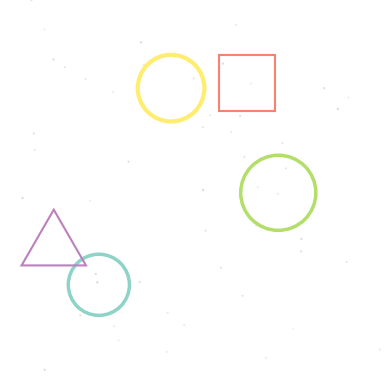[{"shape": "circle", "thickness": 2.5, "radius": 0.4, "center": [0.257, 0.26]}, {"shape": "square", "thickness": 1.5, "radius": 0.36, "center": [0.642, 0.785]}, {"shape": "circle", "thickness": 2.5, "radius": 0.49, "center": [0.723, 0.499]}, {"shape": "triangle", "thickness": 1.5, "radius": 0.48, "center": [0.14, 0.359]}, {"shape": "circle", "thickness": 3, "radius": 0.43, "center": [0.444, 0.771]}]